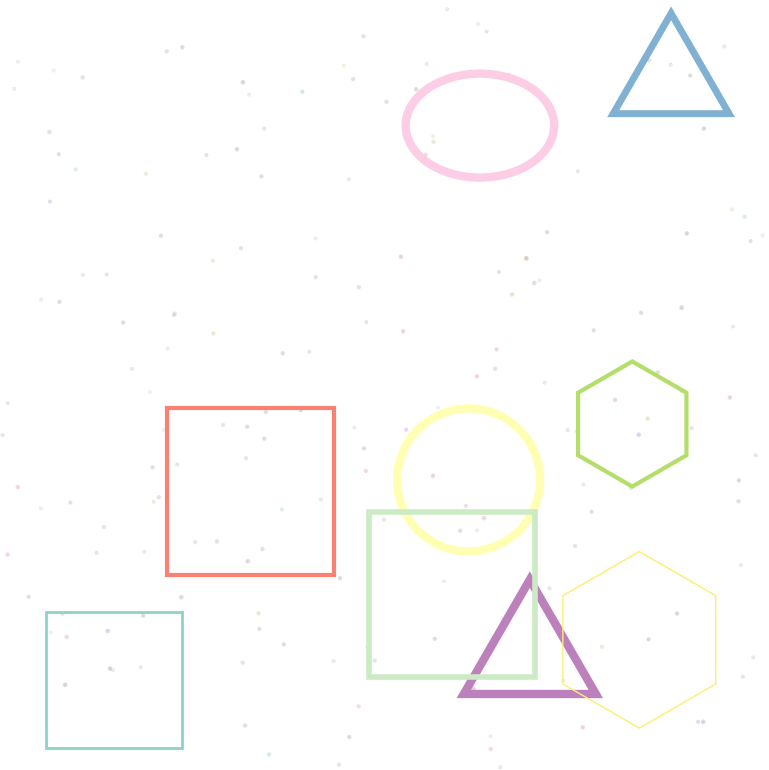[{"shape": "square", "thickness": 1, "radius": 0.44, "center": [0.148, 0.117]}, {"shape": "circle", "thickness": 3, "radius": 0.46, "center": [0.609, 0.377]}, {"shape": "square", "thickness": 1.5, "radius": 0.54, "center": [0.325, 0.362]}, {"shape": "triangle", "thickness": 2.5, "radius": 0.43, "center": [0.872, 0.896]}, {"shape": "hexagon", "thickness": 1.5, "radius": 0.41, "center": [0.821, 0.449]}, {"shape": "oval", "thickness": 3, "radius": 0.48, "center": [0.623, 0.837]}, {"shape": "triangle", "thickness": 3, "radius": 0.49, "center": [0.688, 0.148]}, {"shape": "square", "thickness": 2, "radius": 0.54, "center": [0.587, 0.228]}, {"shape": "hexagon", "thickness": 0.5, "radius": 0.57, "center": [0.83, 0.169]}]